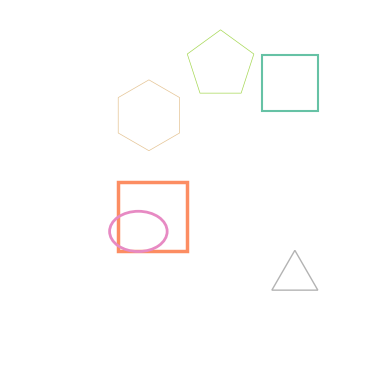[{"shape": "square", "thickness": 1.5, "radius": 0.36, "center": [0.754, 0.785]}, {"shape": "square", "thickness": 2.5, "radius": 0.45, "center": [0.396, 0.438]}, {"shape": "oval", "thickness": 2, "radius": 0.37, "center": [0.359, 0.399]}, {"shape": "pentagon", "thickness": 0.5, "radius": 0.45, "center": [0.573, 0.832]}, {"shape": "hexagon", "thickness": 0.5, "radius": 0.46, "center": [0.387, 0.701]}, {"shape": "triangle", "thickness": 1, "radius": 0.34, "center": [0.766, 0.281]}]